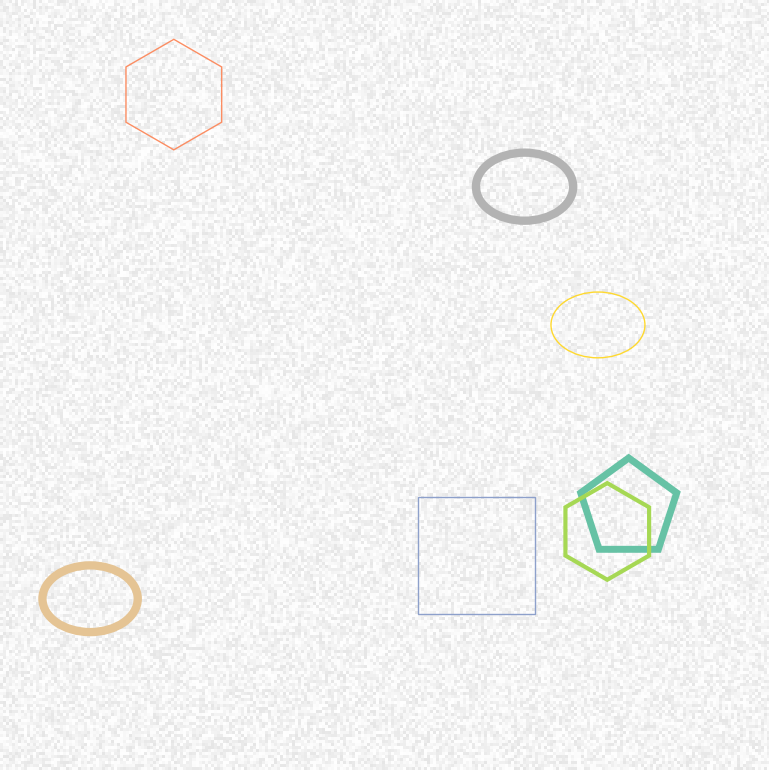[{"shape": "pentagon", "thickness": 2.5, "radius": 0.33, "center": [0.817, 0.34]}, {"shape": "hexagon", "thickness": 0.5, "radius": 0.36, "center": [0.226, 0.877]}, {"shape": "square", "thickness": 0.5, "radius": 0.38, "center": [0.619, 0.278]}, {"shape": "hexagon", "thickness": 1.5, "radius": 0.31, "center": [0.789, 0.31]}, {"shape": "oval", "thickness": 0.5, "radius": 0.31, "center": [0.777, 0.578]}, {"shape": "oval", "thickness": 3, "radius": 0.31, "center": [0.117, 0.222]}, {"shape": "oval", "thickness": 3, "radius": 0.32, "center": [0.681, 0.758]}]